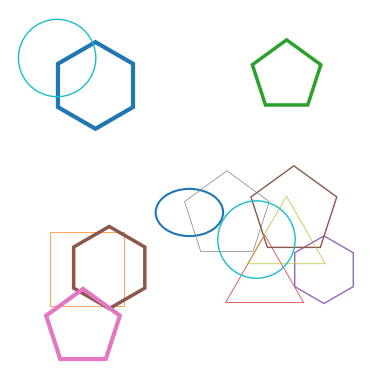[{"shape": "hexagon", "thickness": 3, "radius": 0.56, "center": [0.248, 0.778]}, {"shape": "oval", "thickness": 1.5, "radius": 0.44, "center": [0.492, 0.448]}, {"shape": "square", "thickness": 0.5, "radius": 0.48, "center": [0.227, 0.302]}, {"shape": "pentagon", "thickness": 2.5, "radius": 0.47, "center": [0.744, 0.803]}, {"shape": "triangle", "thickness": 0.5, "radius": 0.58, "center": [0.687, 0.273]}, {"shape": "hexagon", "thickness": 1, "radius": 0.44, "center": [0.842, 0.3]}, {"shape": "pentagon", "thickness": 1, "radius": 0.59, "center": [0.763, 0.452]}, {"shape": "hexagon", "thickness": 2.5, "radius": 0.53, "center": [0.284, 0.305]}, {"shape": "pentagon", "thickness": 3, "radius": 0.5, "center": [0.216, 0.149]}, {"shape": "pentagon", "thickness": 0.5, "radius": 0.58, "center": [0.589, 0.441]}, {"shape": "triangle", "thickness": 0.5, "radius": 0.58, "center": [0.744, 0.373]}, {"shape": "circle", "thickness": 1, "radius": 0.5, "center": [0.148, 0.849]}, {"shape": "circle", "thickness": 1, "radius": 0.5, "center": [0.666, 0.378]}]